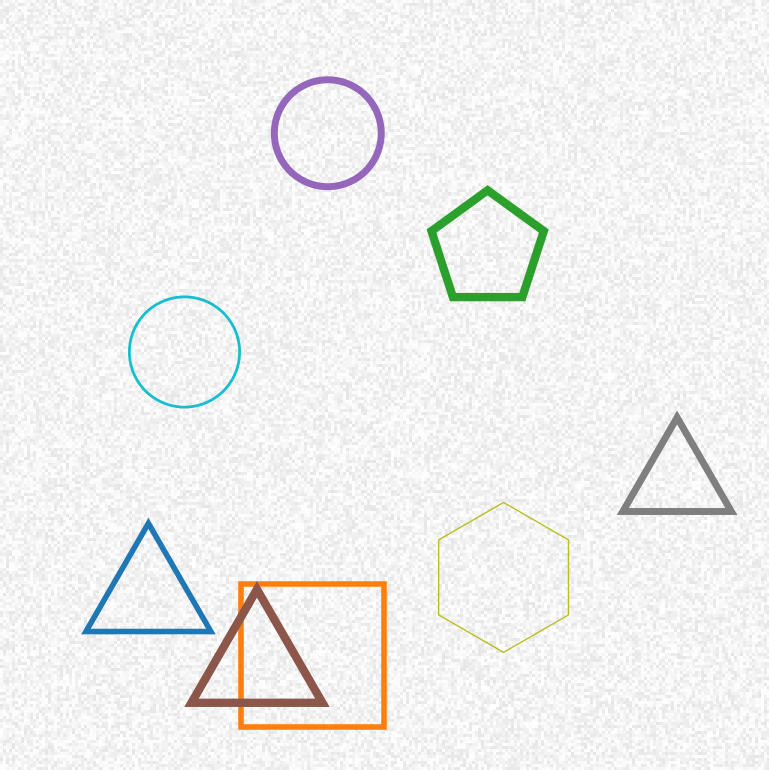[{"shape": "triangle", "thickness": 2, "radius": 0.47, "center": [0.193, 0.227]}, {"shape": "square", "thickness": 2, "radius": 0.46, "center": [0.405, 0.148]}, {"shape": "pentagon", "thickness": 3, "radius": 0.38, "center": [0.633, 0.676]}, {"shape": "circle", "thickness": 2.5, "radius": 0.35, "center": [0.426, 0.827]}, {"shape": "triangle", "thickness": 3, "radius": 0.49, "center": [0.334, 0.136]}, {"shape": "triangle", "thickness": 2.5, "radius": 0.41, "center": [0.879, 0.376]}, {"shape": "hexagon", "thickness": 0.5, "radius": 0.49, "center": [0.654, 0.25]}, {"shape": "circle", "thickness": 1, "radius": 0.36, "center": [0.24, 0.543]}]